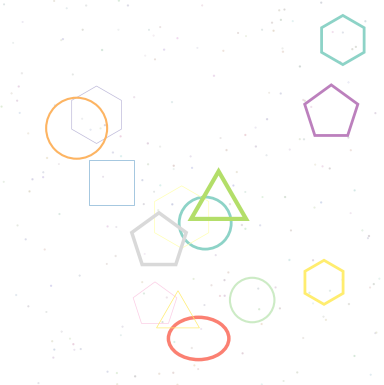[{"shape": "circle", "thickness": 2, "radius": 0.34, "center": [0.533, 0.421]}, {"shape": "hexagon", "thickness": 2, "radius": 0.32, "center": [0.891, 0.896]}, {"shape": "hexagon", "thickness": 0.5, "radius": 0.41, "center": [0.472, 0.436]}, {"shape": "hexagon", "thickness": 0.5, "radius": 0.37, "center": [0.251, 0.702]}, {"shape": "oval", "thickness": 2.5, "radius": 0.39, "center": [0.516, 0.121]}, {"shape": "square", "thickness": 0.5, "radius": 0.3, "center": [0.289, 0.526]}, {"shape": "circle", "thickness": 1.5, "radius": 0.4, "center": [0.199, 0.667]}, {"shape": "triangle", "thickness": 3, "radius": 0.41, "center": [0.568, 0.473]}, {"shape": "pentagon", "thickness": 0.5, "radius": 0.3, "center": [0.403, 0.208]}, {"shape": "pentagon", "thickness": 2.5, "radius": 0.37, "center": [0.413, 0.373]}, {"shape": "pentagon", "thickness": 2, "radius": 0.36, "center": [0.86, 0.707]}, {"shape": "circle", "thickness": 1.5, "radius": 0.29, "center": [0.655, 0.221]}, {"shape": "hexagon", "thickness": 2, "radius": 0.29, "center": [0.842, 0.267]}, {"shape": "triangle", "thickness": 0.5, "radius": 0.32, "center": [0.462, 0.181]}]